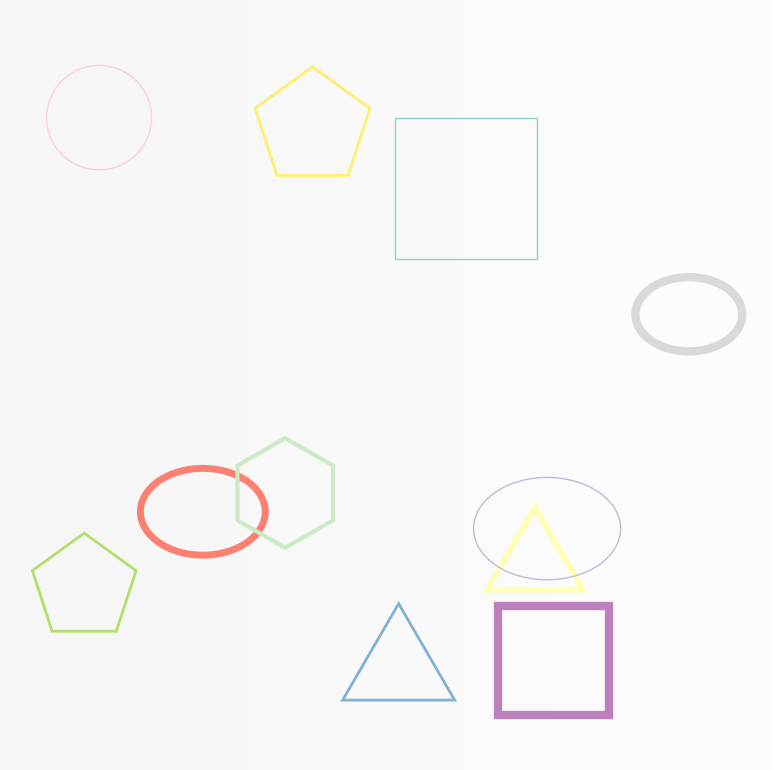[{"shape": "square", "thickness": 0.5, "radius": 0.46, "center": [0.601, 0.755]}, {"shape": "triangle", "thickness": 2, "radius": 0.36, "center": [0.69, 0.27]}, {"shape": "oval", "thickness": 0.5, "radius": 0.47, "center": [0.706, 0.313]}, {"shape": "oval", "thickness": 2.5, "radius": 0.4, "center": [0.262, 0.335]}, {"shape": "triangle", "thickness": 1, "radius": 0.42, "center": [0.514, 0.133]}, {"shape": "pentagon", "thickness": 1, "radius": 0.35, "center": [0.109, 0.237]}, {"shape": "circle", "thickness": 0.5, "radius": 0.34, "center": [0.128, 0.847]}, {"shape": "oval", "thickness": 3, "radius": 0.34, "center": [0.889, 0.592]}, {"shape": "square", "thickness": 3, "radius": 0.36, "center": [0.714, 0.142]}, {"shape": "hexagon", "thickness": 1.5, "radius": 0.36, "center": [0.368, 0.36]}, {"shape": "pentagon", "thickness": 1, "radius": 0.39, "center": [0.403, 0.835]}]